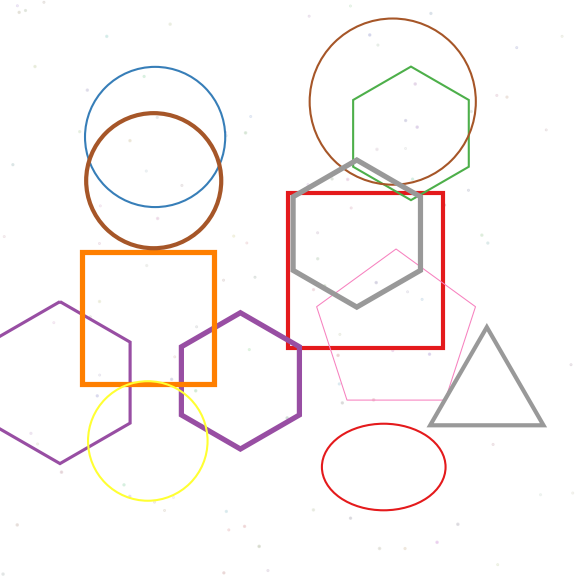[{"shape": "oval", "thickness": 1, "radius": 0.54, "center": [0.664, 0.19]}, {"shape": "square", "thickness": 2, "radius": 0.67, "center": [0.632, 0.531]}, {"shape": "circle", "thickness": 1, "radius": 0.61, "center": [0.269, 0.762]}, {"shape": "hexagon", "thickness": 1, "radius": 0.58, "center": [0.712, 0.768]}, {"shape": "hexagon", "thickness": 1.5, "radius": 0.7, "center": [0.104, 0.337]}, {"shape": "hexagon", "thickness": 2.5, "radius": 0.59, "center": [0.416, 0.34]}, {"shape": "square", "thickness": 2.5, "radius": 0.57, "center": [0.256, 0.449]}, {"shape": "circle", "thickness": 1, "radius": 0.52, "center": [0.256, 0.236]}, {"shape": "circle", "thickness": 2, "radius": 0.58, "center": [0.266, 0.686]}, {"shape": "circle", "thickness": 1, "radius": 0.72, "center": [0.68, 0.823]}, {"shape": "pentagon", "thickness": 0.5, "radius": 0.72, "center": [0.686, 0.423]}, {"shape": "hexagon", "thickness": 2.5, "radius": 0.64, "center": [0.618, 0.595]}, {"shape": "triangle", "thickness": 2, "radius": 0.57, "center": [0.843, 0.319]}]